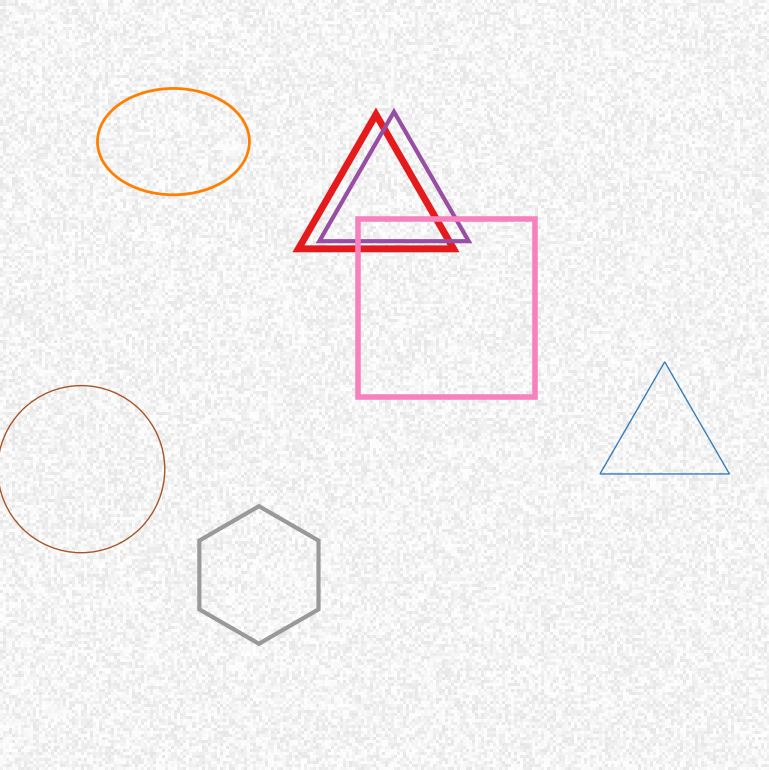[{"shape": "triangle", "thickness": 2.5, "radius": 0.58, "center": [0.488, 0.735]}, {"shape": "triangle", "thickness": 0.5, "radius": 0.49, "center": [0.863, 0.433]}, {"shape": "triangle", "thickness": 1.5, "radius": 0.56, "center": [0.512, 0.743]}, {"shape": "oval", "thickness": 1, "radius": 0.49, "center": [0.225, 0.816]}, {"shape": "circle", "thickness": 0.5, "radius": 0.54, "center": [0.105, 0.391]}, {"shape": "square", "thickness": 2, "radius": 0.58, "center": [0.58, 0.6]}, {"shape": "hexagon", "thickness": 1.5, "radius": 0.45, "center": [0.336, 0.253]}]